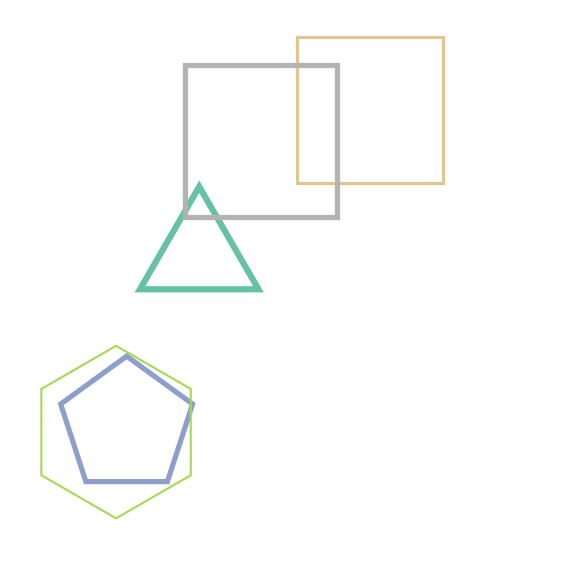[{"shape": "triangle", "thickness": 3, "radius": 0.59, "center": [0.345, 0.557]}, {"shape": "pentagon", "thickness": 2.5, "radius": 0.6, "center": [0.219, 0.262]}, {"shape": "hexagon", "thickness": 1, "radius": 0.75, "center": [0.201, 0.251]}, {"shape": "square", "thickness": 1.5, "radius": 0.63, "center": [0.641, 0.808]}, {"shape": "square", "thickness": 2.5, "radius": 0.66, "center": [0.451, 0.755]}]